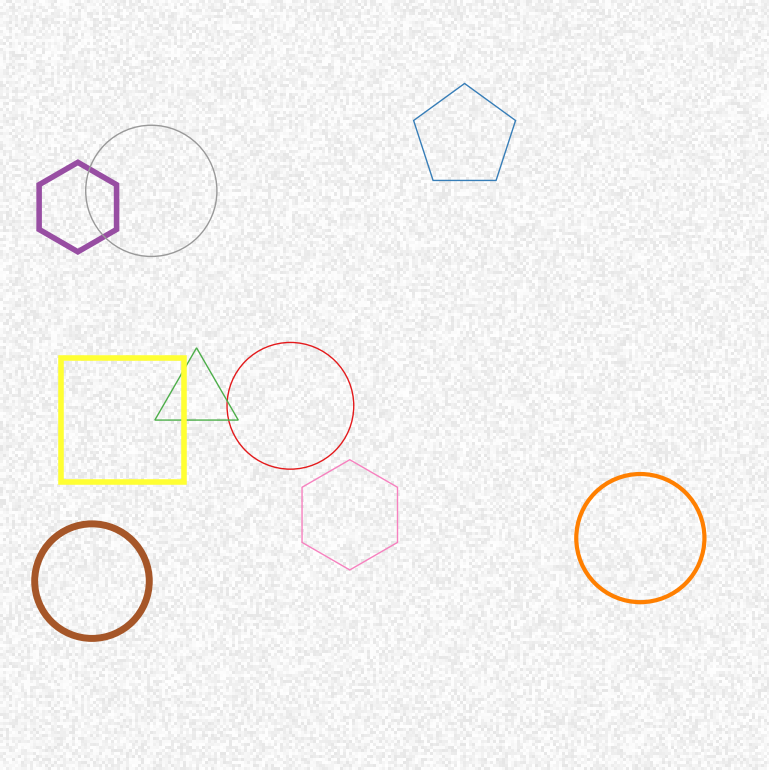[{"shape": "circle", "thickness": 0.5, "radius": 0.41, "center": [0.377, 0.473]}, {"shape": "pentagon", "thickness": 0.5, "radius": 0.35, "center": [0.603, 0.822]}, {"shape": "triangle", "thickness": 0.5, "radius": 0.31, "center": [0.255, 0.486]}, {"shape": "hexagon", "thickness": 2, "radius": 0.29, "center": [0.101, 0.731]}, {"shape": "circle", "thickness": 1.5, "radius": 0.42, "center": [0.832, 0.301]}, {"shape": "square", "thickness": 2, "radius": 0.4, "center": [0.159, 0.455]}, {"shape": "circle", "thickness": 2.5, "radius": 0.37, "center": [0.119, 0.245]}, {"shape": "hexagon", "thickness": 0.5, "radius": 0.36, "center": [0.454, 0.331]}, {"shape": "circle", "thickness": 0.5, "radius": 0.43, "center": [0.197, 0.752]}]